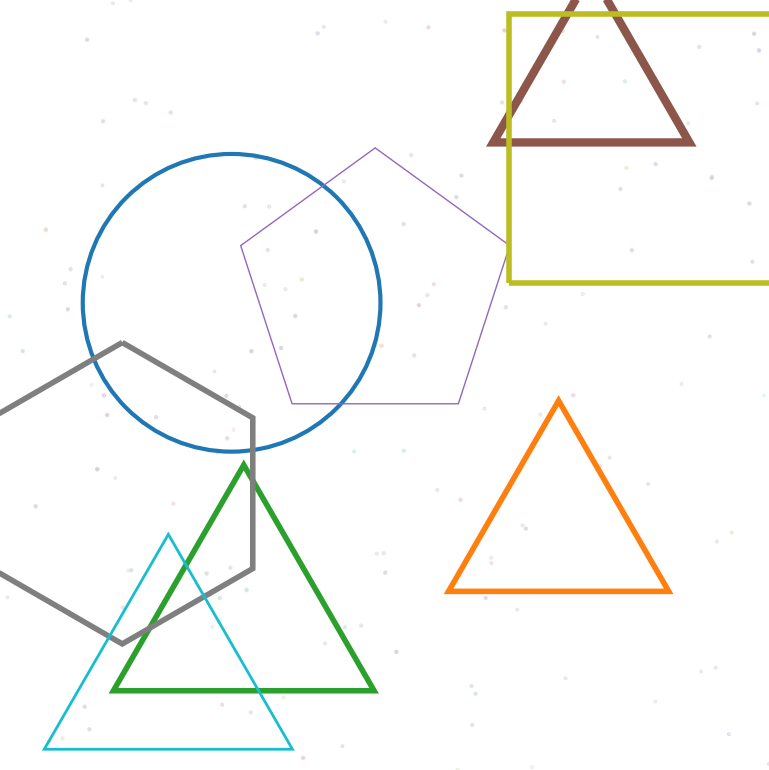[{"shape": "circle", "thickness": 1.5, "radius": 0.97, "center": [0.301, 0.607]}, {"shape": "triangle", "thickness": 2, "radius": 0.83, "center": [0.725, 0.315]}, {"shape": "triangle", "thickness": 2, "radius": 0.98, "center": [0.317, 0.201]}, {"shape": "pentagon", "thickness": 0.5, "radius": 0.92, "center": [0.487, 0.624]}, {"shape": "triangle", "thickness": 3, "radius": 0.74, "center": [0.768, 0.889]}, {"shape": "hexagon", "thickness": 2, "radius": 0.98, "center": [0.159, 0.359]}, {"shape": "square", "thickness": 2, "radius": 0.87, "center": [0.835, 0.807]}, {"shape": "triangle", "thickness": 1, "radius": 0.93, "center": [0.219, 0.12]}]